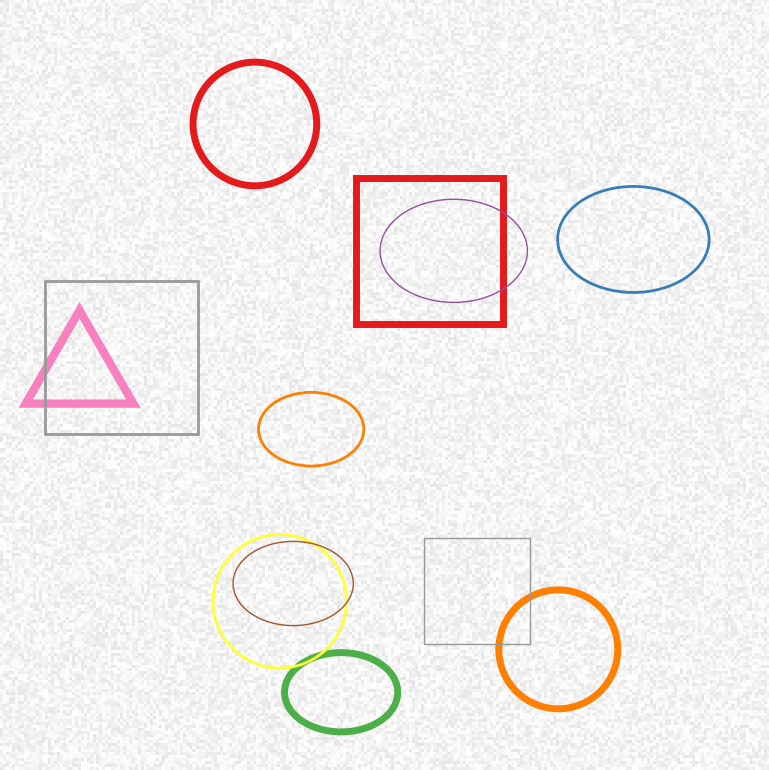[{"shape": "circle", "thickness": 2.5, "radius": 0.4, "center": [0.331, 0.839]}, {"shape": "square", "thickness": 2.5, "radius": 0.48, "center": [0.558, 0.674]}, {"shape": "oval", "thickness": 1, "radius": 0.49, "center": [0.823, 0.689]}, {"shape": "oval", "thickness": 2.5, "radius": 0.37, "center": [0.443, 0.101]}, {"shape": "oval", "thickness": 0.5, "radius": 0.48, "center": [0.589, 0.674]}, {"shape": "circle", "thickness": 2.5, "radius": 0.39, "center": [0.725, 0.157]}, {"shape": "oval", "thickness": 1, "radius": 0.34, "center": [0.404, 0.443]}, {"shape": "circle", "thickness": 1, "radius": 0.43, "center": [0.363, 0.219]}, {"shape": "oval", "thickness": 0.5, "radius": 0.39, "center": [0.381, 0.242]}, {"shape": "triangle", "thickness": 3, "radius": 0.4, "center": [0.103, 0.516]}, {"shape": "square", "thickness": 0.5, "radius": 0.35, "center": [0.619, 0.232]}, {"shape": "square", "thickness": 1, "radius": 0.5, "center": [0.158, 0.536]}]